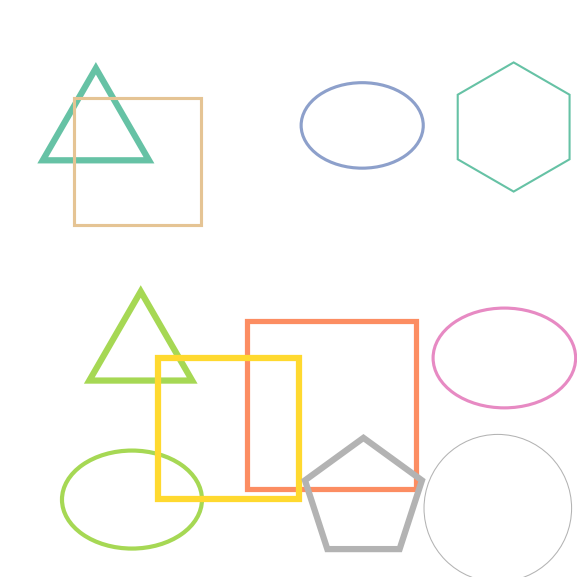[{"shape": "hexagon", "thickness": 1, "radius": 0.56, "center": [0.889, 0.779]}, {"shape": "triangle", "thickness": 3, "radius": 0.53, "center": [0.166, 0.775]}, {"shape": "square", "thickness": 2.5, "radius": 0.73, "center": [0.574, 0.298]}, {"shape": "oval", "thickness": 1.5, "radius": 0.53, "center": [0.627, 0.782]}, {"shape": "oval", "thickness": 1.5, "radius": 0.62, "center": [0.873, 0.379]}, {"shape": "triangle", "thickness": 3, "radius": 0.51, "center": [0.244, 0.392]}, {"shape": "oval", "thickness": 2, "radius": 0.61, "center": [0.229, 0.134]}, {"shape": "square", "thickness": 3, "radius": 0.61, "center": [0.395, 0.258]}, {"shape": "square", "thickness": 1.5, "radius": 0.55, "center": [0.239, 0.72]}, {"shape": "circle", "thickness": 0.5, "radius": 0.64, "center": [0.862, 0.119]}, {"shape": "pentagon", "thickness": 3, "radius": 0.53, "center": [0.629, 0.134]}]